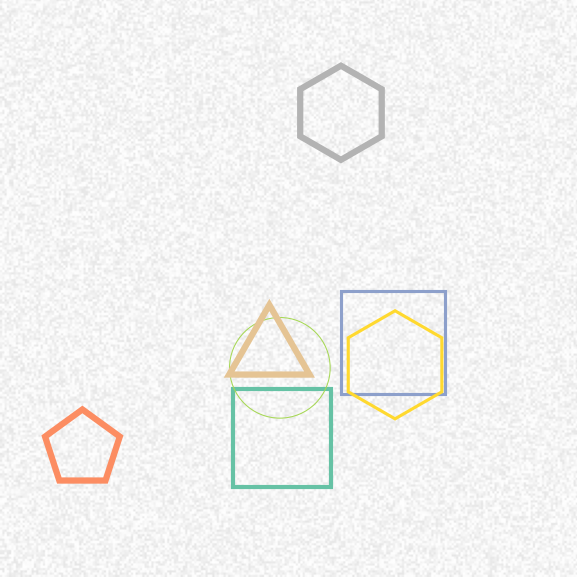[{"shape": "square", "thickness": 2, "radius": 0.42, "center": [0.489, 0.24]}, {"shape": "pentagon", "thickness": 3, "radius": 0.34, "center": [0.143, 0.222]}, {"shape": "square", "thickness": 1.5, "radius": 0.45, "center": [0.681, 0.406]}, {"shape": "circle", "thickness": 0.5, "radius": 0.44, "center": [0.485, 0.362]}, {"shape": "hexagon", "thickness": 1.5, "radius": 0.47, "center": [0.684, 0.367]}, {"shape": "triangle", "thickness": 3, "radius": 0.4, "center": [0.466, 0.391]}, {"shape": "hexagon", "thickness": 3, "radius": 0.41, "center": [0.59, 0.804]}]